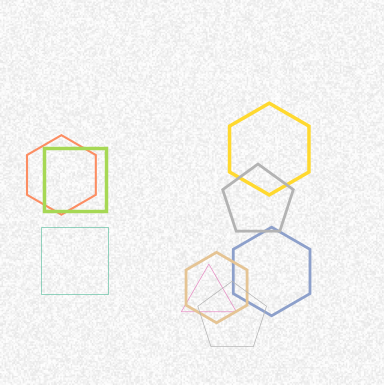[{"shape": "square", "thickness": 0.5, "radius": 0.44, "center": [0.193, 0.324]}, {"shape": "hexagon", "thickness": 1.5, "radius": 0.52, "center": [0.16, 0.546]}, {"shape": "hexagon", "thickness": 2, "radius": 0.58, "center": [0.706, 0.295]}, {"shape": "triangle", "thickness": 0.5, "radius": 0.41, "center": [0.542, 0.231]}, {"shape": "square", "thickness": 2.5, "radius": 0.41, "center": [0.195, 0.534]}, {"shape": "hexagon", "thickness": 2.5, "radius": 0.6, "center": [0.699, 0.613]}, {"shape": "hexagon", "thickness": 2, "radius": 0.46, "center": [0.563, 0.253]}, {"shape": "pentagon", "thickness": 0.5, "radius": 0.47, "center": [0.603, 0.176]}, {"shape": "pentagon", "thickness": 2, "radius": 0.48, "center": [0.67, 0.478]}]